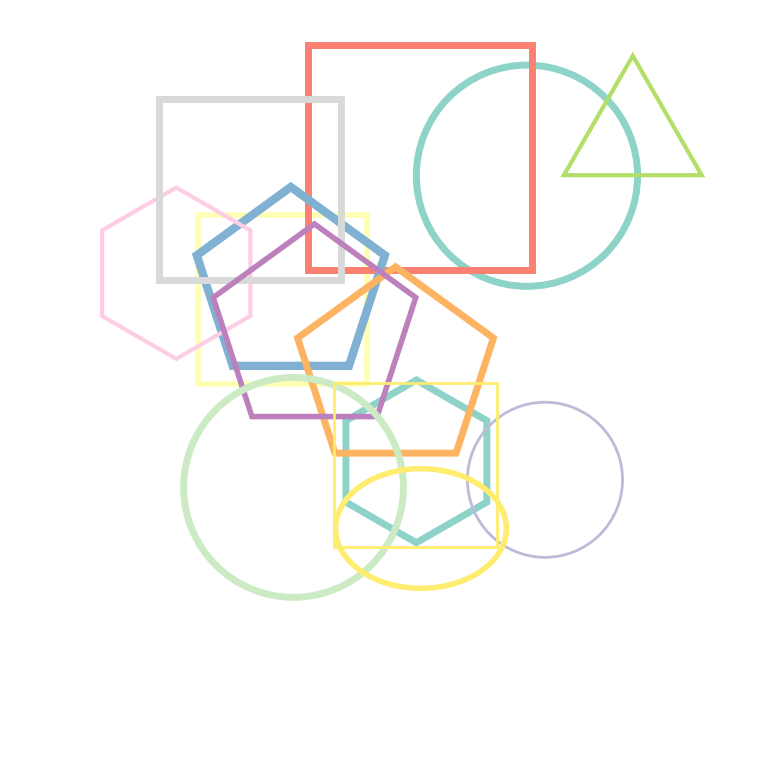[{"shape": "circle", "thickness": 2.5, "radius": 0.72, "center": [0.684, 0.772]}, {"shape": "hexagon", "thickness": 2.5, "radius": 0.53, "center": [0.541, 0.401]}, {"shape": "square", "thickness": 2, "radius": 0.55, "center": [0.367, 0.611]}, {"shape": "circle", "thickness": 1, "radius": 0.5, "center": [0.708, 0.377]}, {"shape": "square", "thickness": 2.5, "radius": 0.73, "center": [0.545, 0.795]}, {"shape": "pentagon", "thickness": 3, "radius": 0.64, "center": [0.378, 0.629]}, {"shape": "pentagon", "thickness": 2.5, "radius": 0.67, "center": [0.514, 0.52]}, {"shape": "triangle", "thickness": 1.5, "radius": 0.52, "center": [0.822, 0.824]}, {"shape": "hexagon", "thickness": 1.5, "radius": 0.56, "center": [0.229, 0.645]}, {"shape": "square", "thickness": 2.5, "radius": 0.59, "center": [0.324, 0.754]}, {"shape": "pentagon", "thickness": 2, "radius": 0.69, "center": [0.408, 0.571]}, {"shape": "circle", "thickness": 2.5, "radius": 0.71, "center": [0.381, 0.367]}, {"shape": "square", "thickness": 1, "radius": 0.53, "center": [0.539, 0.396]}, {"shape": "oval", "thickness": 2, "radius": 0.55, "center": [0.547, 0.314]}]